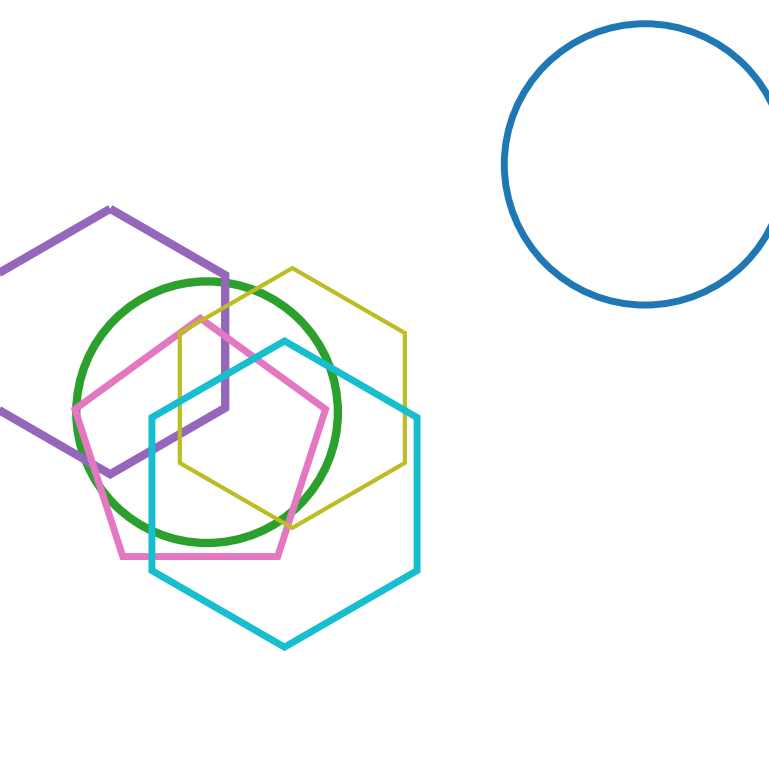[{"shape": "circle", "thickness": 2.5, "radius": 0.91, "center": [0.838, 0.787]}, {"shape": "circle", "thickness": 3, "radius": 0.85, "center": [0.269, 0.465]}, {"shape": "hexagon", "thickness": 3, "radius": 0.86, "center": [0.143, 0.556]}, {"shape": "pentagon", "thickness": 2.5, "radius": 0.86, "center": [0.26, 0.416]}, {"shape": "hexagon", "thickness": 1.5, "radius": 0.84, "center": [0.38, 0.483]}, {"shape": "hexagon", "thickness": 2.5, "radius": 0.99, "center": [0.369, 0.358]}]